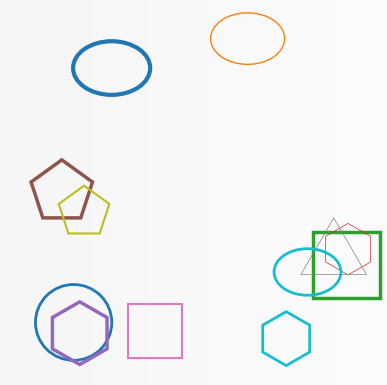[{"shape": "circle", "thickness": 2, "radius": 0.49, "center": [0.19, 0.163]}, {"shape": "oval", "thickness": 3, "radius": 0.5, "center": [0.288, 0.823]}, {"shape": "oval", "thickness": 1, "radius": 0.48, "center": [0.639, 0.9]}, {"shape": "square", "thickness": 2.5, "radius": 0.43, "center": [0.894, 0.312]}, {"shape": "hexagon", "thickness": 0.5, "radius": 0.33, "center": [0.898, 0.353]}, {"shape": "hexagon", "thickness": 2.5, "radius": 0.41, "center": [0.206, 0.135]}, {"shape": "pentagon", "thickness": 2.5, "radius": 0.42, "center": [0.159, 0.501]}, {"shape": "square", "thickness": 1.5, "radius": 0.35, "center": [0.4, 0.14]}, {"shape": "triangle", "thickness": 0.5, "radius": 0.49, "center": [0.861, 0.336]}, {"shape": "pentagon", "thickness": 1.5, "radius": 0.34, "center": [0.217, 0.449]}, {"shape": "hexagon", "thickness": 2, "radius": 0.35, "center": [0.739, 0.121]}, {"shape": "oval", "thickness": 2, "radius": 0.43, "center": [0.794, 0.294]}]